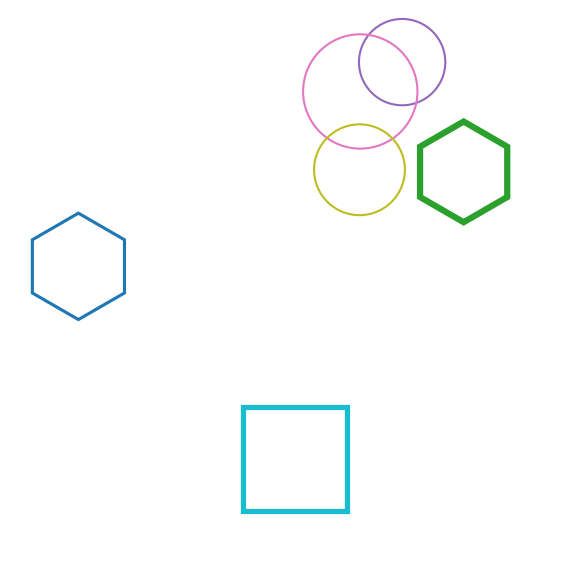[{"shape": "hexagon", "thickness": 1.5, "radius": 0.46, "center": [0.136, 0.538]}, {"shape": "hexagon", "thickness": 3, "radius": 0.44, "center": [0.803, 0.702]}, {"shape": "circle", "thickness": 1, "radius": 0.37, "center": [0.696, 0.892]}, {"shape": "circle", "thickness": 1, "radius": 0.5, "center": [0.624, 0.841]}, {"shape": "circle", "thickness": 1, "radius": 0.39, "center": [0.622, 0.705]}, {"shape": "square", "thickness": 2.5, "radius": 0.45, "center": [0.511, 0.205]}]